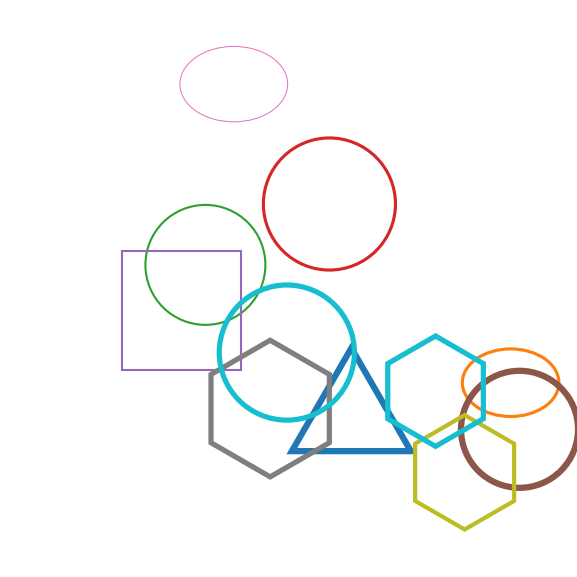[{"shape": "triangle", "thickness": 3, "radius": 0.59, "center": [0.608, 0.277]}, {"shape": "oval", "thickness": 1.5, "radius": 0.42, "center": [0.884, 0.336]}, {"shape": "circle", "thickness": 1, "radius": 0.52, "center": [0.356, 0.54]}, {"shape": "circle", "thickness": 1.5, "radius": 0.57, "center": [0.57, 0.646]}, {"shape": "square", "thickness": 1, "radius": 0.51, "center": [0.314, 0.461]}, {"shape": "circle", "thickness": 3, "radius": 0.51, "center": [0.9, 0.256]}, {"shape": "oval", "thickness": 0.5, "radius": 0.47, "center": [0.405, 0.853]}, {"shape": "hexagon", "thickness": 2.5, "radius": 0.59, "center": [0.468, 0.292]}, {"shape": "hexagon", "thickness": 2, "radius": 0.5, "center": [0.805, 0.181]}, {"shape": "circle", "thickness": 2.5, "radius": 0.59, "center": [0.497, 0.389]}, {"shape": "hexagon", "thickness": 2.5, "radius": 0.48, "center": [0.754, 0.322]}]